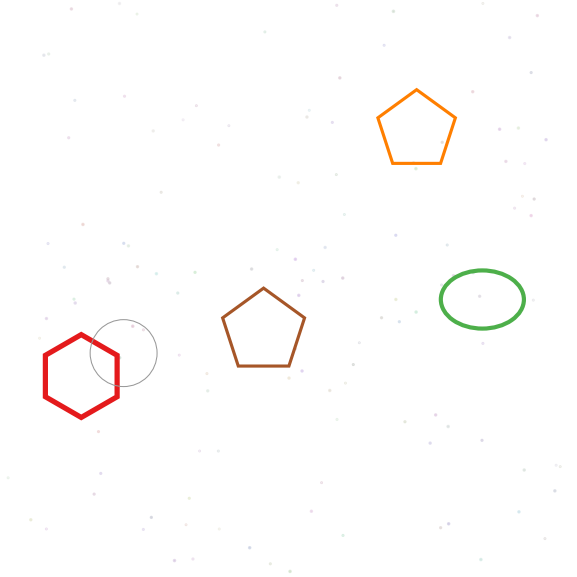[{"shape": "hexagon", "thickness": 2.5, "radius": 0.36, "center": [0.141, 0.348]}, {"shape": "oval", "thickness": 2, "radius": 0.36, "center": [0.835, 0.481]}, {"shape": "pentagon", "thickness": 1.5, "radius": 0.35, "center": [0.721, 0.773]}, {"shape": "pentagon", "thickness": 1.5, "radius": 0.37, "center": [0.456, 0.426]}, {"shape": "circle", "thickness": 0.5, "radius": 0.29, "center": [0.214, 0.388]}]